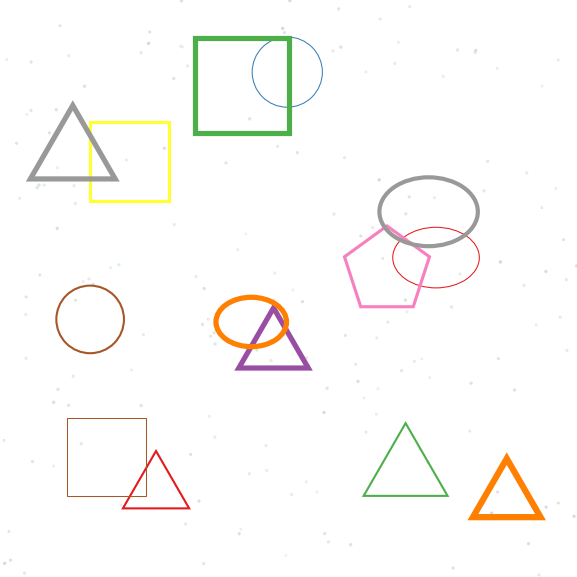[{"shape": "oval", "thickness": 0.5, "radius": 0.37, "center": [0.755, 0.553]}, {"shape": "triangle", "thickness": 1, "radius": 0.33, "center": [0.27, 0.152]}, {"shape": "circle", "thickness": 0.5, "radius": 0.3, "center": [0.497, 0.874]}, {"shape": "triangle", "thickness": 1, "radius": 0.42, "center": [0.702, 0.182]}, {"shape": "square", "thickness": 2.5, "radius": 0.41, "center": [0.419, 0.851]}, {"shape": "triangle", "thickness": 2.5, "radius": 0.35, "center": [0.474, 0.397]}, {"shape": "triangle", "thickness": 3, "radius": 0.34, "center": [0.877, 0.137]}, {"shape": "oval", "thickness": 2.5, "radius": 0.31, "center": [0.435, 0.442]}, {"shape": "square", "thickness": 1.5, "radius": 0.34, "center": [0.224, 0.72]}, {"shape": "circle", "thickness": 1, "radius": 0.29, "center": [0.156, 0.446]}, {"shape": "square", "thickness": 0.5, "radius": 0.34, "center": [0.185, 0.208]}, {"shape": "pentagon", "thickness": 1.5, "radius": 0.39, "center": [0.67, 0.531]}, {"shape": "triangle", "thickness": 2.5, "radius": 0.42, "center": [0.126, 0.732]}, {"shape": "oval", "thickness": 2, "radius": 0.43, "center": [0.742, 0.632]}]